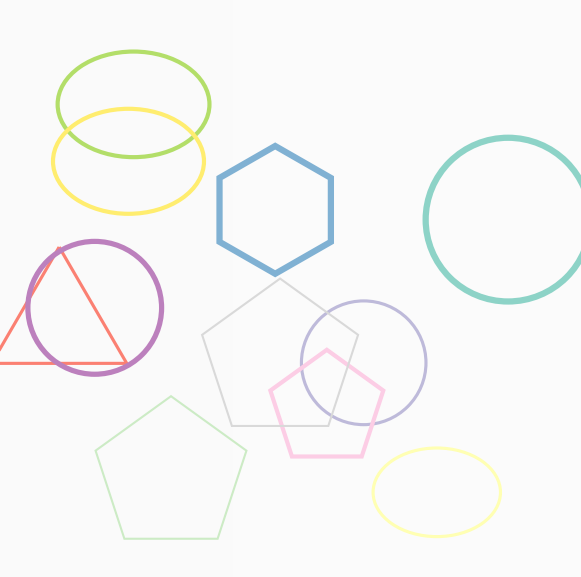[{"shape": "circle", "thickness": 3, "radius": 0.71, "center": [0.874, 0.619]}, {"shape": "oval", "thickness": 1.5, "radius": 0.55, "center": [0.751, 0.147]}, {"shape": "circle", "thickness": 1.5, "radius": 0.54, "center": [0.626, 0.371]}, {"shape": "triangle", "thickness": 1.5, "radius": 0.67, "center": [0.102, 0.437]}, {"shape": "hexagon", "thickness": 3, "radius": 0.55, "center": [0.473, 0.636]}, {"shape": "oval", "thickness": 2, "radius": 0.65, "center": [0.23, 0.818]}, {"shape": "pentagon", "thickness": 2, "radius": 0.51, "center": [0.562, 0.291]}, {"shape": "pentagon", "thickness": 1, "radius": 0.71, "center": [0.482, 0.376]}, {"shape": "circle", "thickness": 2.5, "radius": 0.58, "center": [0.163, 0.466]}, {"shape": "pentagon", "thickness": 1, "radius": 0.68, "center": [0.294, 0.177]}, {"shape": "oval", "thickness": 2, "radius": 0.65, "center": [0.221, 0.72]}]